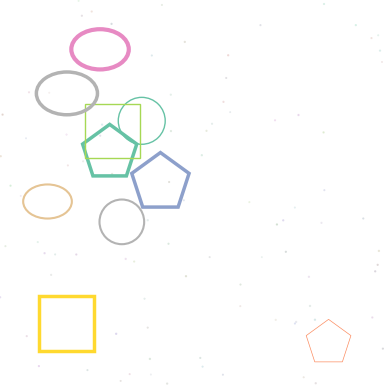[{"shape": "circle", "thickness": 1, "radius": 0.3, "center": [0.368, 0.686]}, {"shape": "pentagon", "thickness": 2.5, "radius": 0.37, "center": [0.285, 0.603]}, {"shape": "pentagon", "thickness": 0.5, "radius": 0.31, "center": [0.853, 0.109]}, {"shape": "pentagon", "thickness": 2.5, "radius": 0.39, "center": [0.417, 0.525]}, {"shape": "oval", "thickness": 3, "radius": 0.37, "center": [0.26, 0.872]}, {"shape": "square", "thickness": 1, "radius": 0.35, "center": [0.292, 0.66]}, {"shape": "square", "thickness": 2.5, "radius": 0.36, "center": [0.172, 0.161]}, {"shape": "oval", "thickness": 1.5, "radius": 0.32, "center": [0.123, 0.477]}, {"shape": "oval", "thickness": 2.5, "radius": 0.4, "center": [0.174, 0.757]}, {"shape": "circle", "thickness": 1.5, "radius": 0.29, "center": [0.316, 0.424]}]